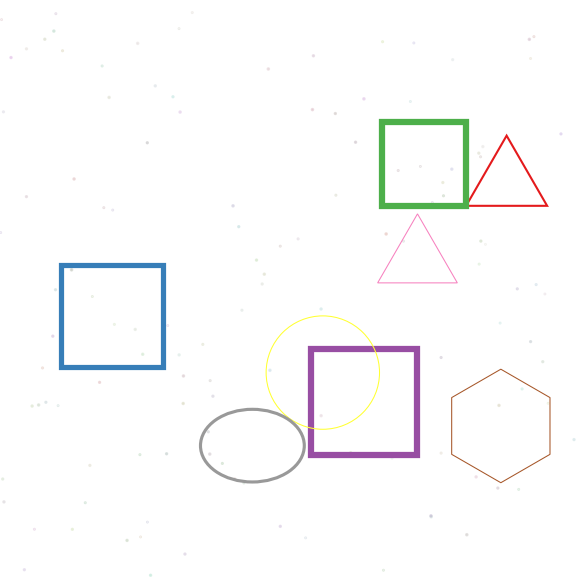[{"shape": "triangle", "thickness": 1, "radius": 0.4, "center": [0.877, 0.683]}, {"shape": "square", "thickness": 2.5, "radius": 0.44, "center": [0.194, 0.452]}, {"shape": "square", "thickness": 3, "radius": 0.36, "center": [0.734, 0.715]}, {"shape": "square", "thickness": 3, "radius": 0.46, "center": [0.63, 0.304]}, {"shape": "circle", "thickness": 0.5, "radius": 0.49, "center": [0.559, 0.354]}, {"shape": "hexagon", "thickness": 0.5, "radius": 0.49, "center": [0.867, 0.262]}, {"shape": "triangle", "thickness": 0.5, "radius": 0.4, "center": [0.723, 0.549]}, {"shape": "oval", "thickness": 1.5, "radius": 0.45, "center": [0.437, 0.227]}]